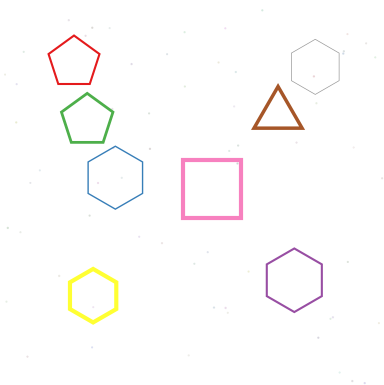[{"shape": "pentagon", "thickness": 1.5, "radius": 0.35, "center": [0.192, 0.838]}, {"shape": "hexagon", "thickness": 1, "radius": 0.41, "center": [0.3, 0.538]}, {"shape": "pentagon", "thickness": 2, "radius": 0.35, "center": [0.227, 0.687]}, {"shape": "hexagon", "thickness": 1.5, "radius": 0.41, "center": [0.764, 0.272]}, {"shape": "hexagon", "thickness": 3, "radius": 0.35, "center": [0.242, 0.232]}, {"shape": "triangle", "thickness": 2.5, "radius": 0.36, "center": [0.722, 0.703]}, {"shape": "square", "thickness": 3, "radius": 0.38, "center": [0.551, 0.509]}, {"shape": "hexagon", "thickness": 0.5, "radius": 0.36, "center": [0.819, 0.826]}]